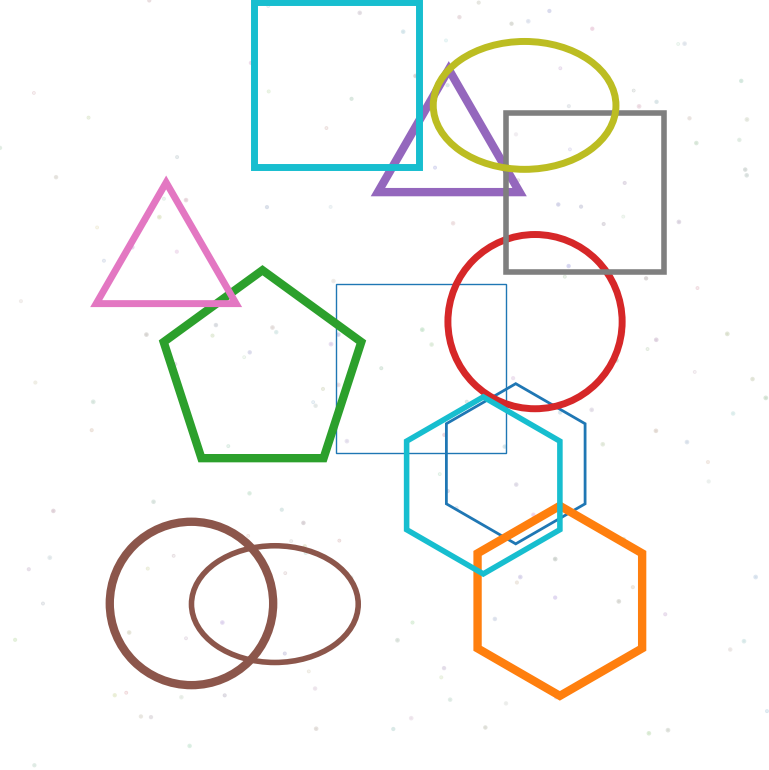[{"shape": "square", "thickness": 0.5, "radius": 0.55, "center": [0.547, 0.521]}, {"shape": "hexagon", "thickness": 1, "radius": 0.52, "center": [0.67, 0.398]}, {"shape": "hexagon", "thickness": 3, "radius": 0.62, "center": [0.727, 0.22]}, {"shape": "pentagon", "thickness": 3, "radius": 0.67, "center": [0.341, 0.514]}, {"shape": "circle", "thickness": 2.5, "radius": 0.57, "center": [0.695, 0.582]}, {"shape": "triangle", "thickness": 3, "radius": 0.53, "center": [0.583, 0.804]}, {"shape": "circle", "thickness": 3, "radius": 0.53, "center": [0.249, 0.216]}, {"shape": "oval", "thickness": 2, "radius": 0.54, "center": [0.357, 0.215]}, {"shape": "triangle", "thickness": 2.5, "radius": 0.52, "center": [0.216, 0.658]}, {"shape": "square", "thickness": 2, "radius": 0.51, "center": [0.759, 0.75]}, {"shape": "oval", "thickness": 2.5, "radius": 0.59, "center": [0.681, 0.863]}, {"shape": "hexagon", "thickness": 2, "radius": 0.57, "center": [0.628, 0.37]}, {"shape": "square", "thickness": 2.5, "radius": 0.54, "center": [0.437, 0.89]}]